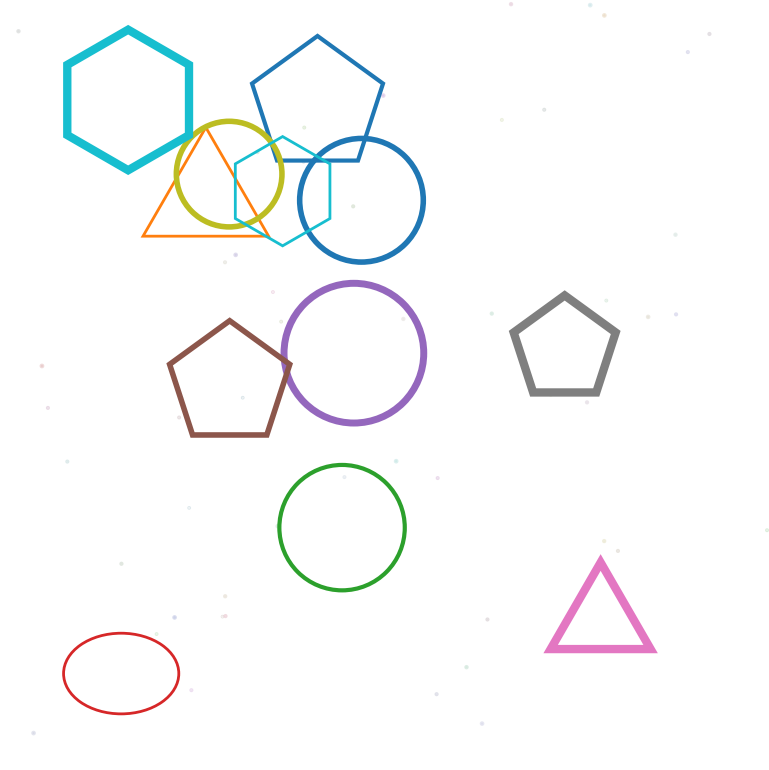[{"shape": "circle", "thickness": 2, "radius": 0.4, "center": [0.469, 0.74]}, {"shape": "pentagon", "thickness": 1.5, "radius": 0.45, "center": [0.412, 0.864]}, {"shape": "triangle", "thickness": 1, "radius": 0.47, "center": [0.267, 0.74]}, {"shape": "circle", "thickness": 1.5, "radius": 0.41, "center": [0.444, 0.315]}, {"shape": "oval", "thickness": 1, "radius": 0.37, "center": [0.157, 0.125]}, {"shape": "circle", "thickness": 2.5, "radius": 0.45, "center": [0.46, 0.541]}, {"shape": "pentagon", "thickness": 2, "radius": 0.41, "center": [0.298, 0.501]}, {"shape": "triangle", "thickness": 3, "radius": 0.37, "center": [0.78, 0.195]}, {"shape": "pentagon", "thickness": 3, "radius": 0.35, "center": [0.733, 0.547]}, {"shape": "circle", "thickness": 2, "radius": 0.34, "center": [0.298, 0.774]}, {"shape": "hexagon", "thickness": 1, "radius": 0.35, "center": [0.367, 0.752]}, {"shape": "hexagon", "thickness": 3, "radius": 0.46, "center": [0.166, 0.87]}]